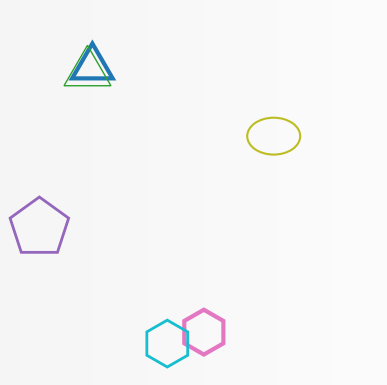[{"shape": "triangle", "thickness": 3, "radius": 0.3, "center": [0.238, 0.827]}, {"shape": "triangle", "thickness": 1, "radius": 0.35, "center": [0.226, 0.812]}, {"shape": "pentagon", "thickness": 2, "radius": 0.4, "center": [0.102, 0.409]}, {"shape": "hexagon", "thickness": 3, "radius": 0.29, "center": [0.526, 0.137]}, {"shape": "oval", "thickness": 1.5, "radius": 0.34, "center": [0.706, 0.646]}, {"shape": "hexagon", "thickness": 2, "radius": 0.3, "center": [0.432, 0.108]}]